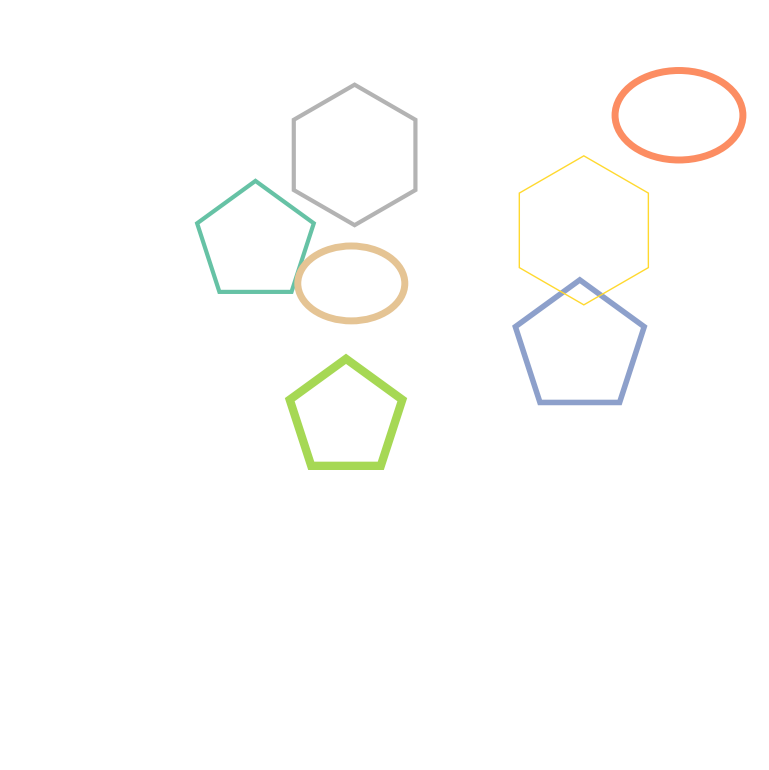[{"shape": "pentagon", "thickness": 1.5, "radius": 0.4, "center": [0.332, 0.685]}, {"shape": "oval", "thickness": 2.5, "radius": 0.42, "center": [0.882, 0.85]}, {"shape": "pentagon", "thickness": 2, "radius": 0.44, "center": [0.753, 0.548]}, {"shape": "pentagon", "thickness": 3, "radius": 0.38, "center": [0.449, 0.457]}, {"shape": "hexagon", "thickness": 0.5, "radius": 0.48, "center": [0.758, 0.701]}, {"shape": "oval", "thickness": 2.5, "radius": 0.35, "center": [0.456, 0.632]}, {"shape": "hexagon", "thickness": 1.5, "radius": 0.46, "center": [0.461, 0.799]}]